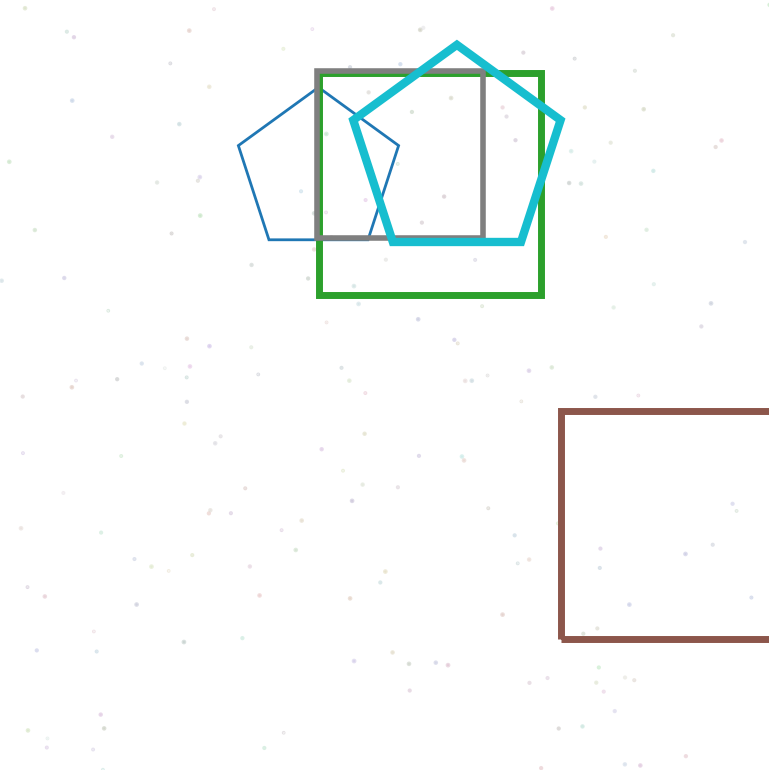[{"shape": "pentagon", "thickness": 1, "radius": 0.55, "center": [0.414, 0.777]}, {"shape": "square", "thickness": 2.5, "radius": 0.72, "center": [0.558, 0.761]}, {"shape": "square", "thickness": 2.5, "radius": 0.74, "center": [0.877, 0.318]}, {"shape": "square", "thickness": 2, "radius": 0.54, "center": [0.52, 0.799]}, {"shape": "pentagon", "thickness": 3, "radius": 0.71, "center": [0.593, 0.8]}]